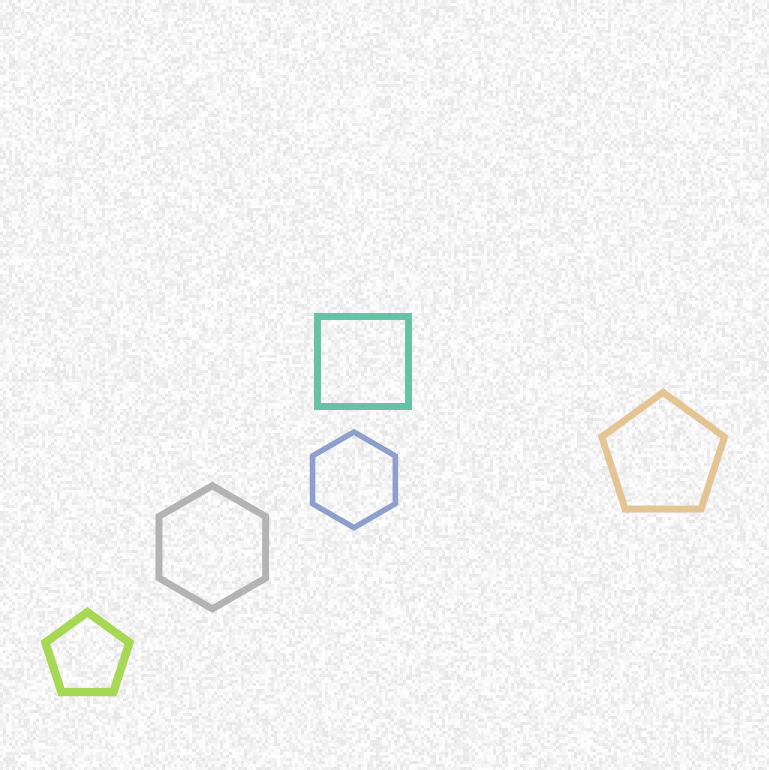[{"shape": "square", "thickness": 2.5, "radius": 0.29, "center": [0.471, 0.531]}, {"shape": "hexagon", "thickness": 2, "radius": 0.31, "center": [0.46, 0.377]}, {"shape": "pentagon", "thickness": 3, "radius": 0.29, "center": [0.114, 0.148]}, {"shape": "pentagon", "thickness": 2.5, "radius": 0.42, "center": [0.861, 0.407]}, {"shape": "hexagon", "thickness": 2.5, "radius": 0.4, "center": [0.276, 0.289]}]